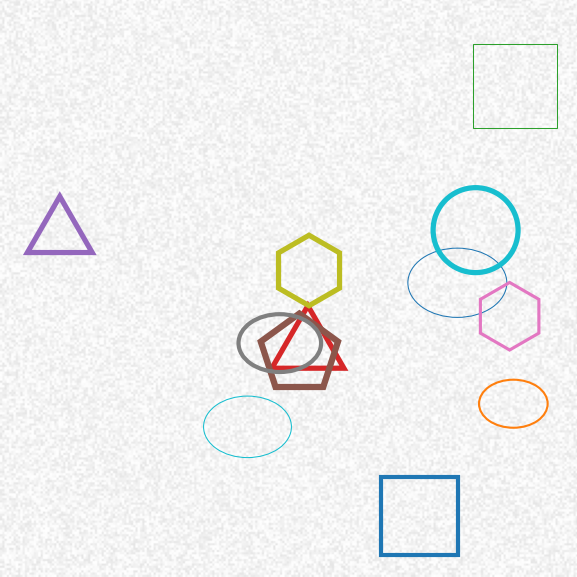[{"shape": "square", "thickness": 2, "radius": 0.34, "center": [0.726, 0.106]}, {"shape": "oval", "thickness": 0.5, "radius": 0.43, "center": [0.792, 0.509]}, {"shape": "oval", "thickness": 1, "radius": 0.3, "center": [0.889, 0.3]}, {"shape": "square", "thickness": 0.5, "radius": 0.36, "center": [0.891, 0.851]}, {"shape": "triangle", "thickness": 2.5, "radius": 0.36, "center": [0.533, 0.398]}, {"shape": "triangle", "thickness": 2.5, "radius": 0.32, "center": [0.104, 0.594]}, {"shape": "pentagon", "thickness": 3, "radius": 0.35, "center": [0.518, 0.386]}, {"shape": "hexagon", "thickness": 1.5, "radius": 0.29, "center": [0.882, 0.452]}, {"shape": "oval", "thickness": 2, "radius": 0.36, "center": [0.485, 0.405]}, {"shape": "hexagon", "thickness": 2.5, "radius": 0.31, "center": [0.535, 0.531]}, {"shape": "oval", "thickness": 0.5, "radius": 0.38, "center": [0.429, 0.26]}, {"shape": "circle", "thickness": 2.5, "radius": 0.37, "center": [0.824, 0.601]}]